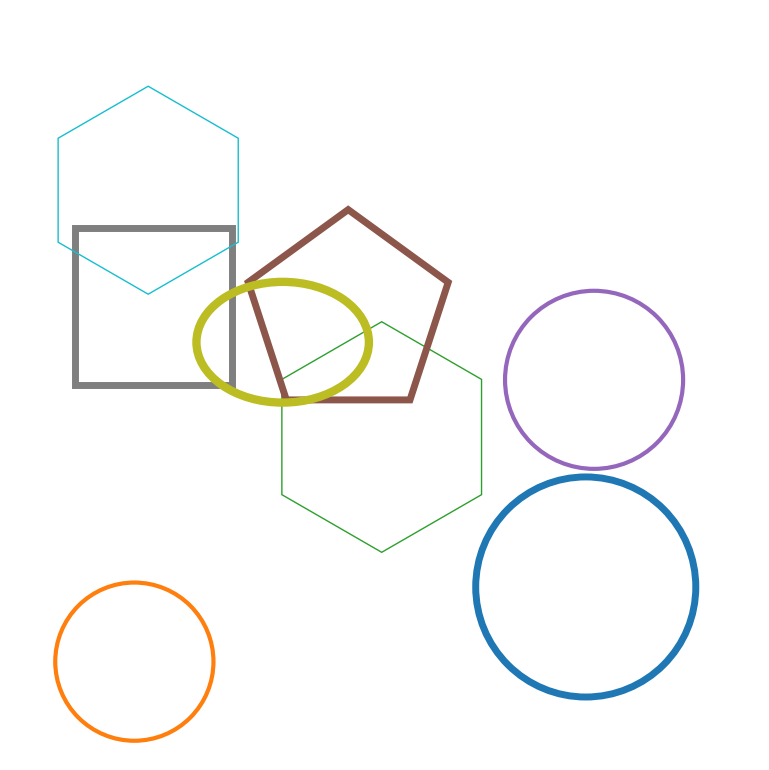[{"shape": "circle", "thickness": 2.5, "radius": 0.71, "center": [0.761, 0.238]}, {"shape": "circle", "thickness": 1.5, "radius": 0.51, "center": [0.174, 0.141]}, {"shape": "hexagon", "thickness": 0.5, "radius": 0.75, "center": [0.496, 0.432]}, {"shape": "circle", "thickness": 1.5, "radius": 0.58, "center": [0.772, 0.507]}, {"shape": "pentagon", "thickness": 2.5, "radius": 0.68, "center": [0.452, 0.591]}, {"shape": "square", "thickness": 2.5, "radius": 0.51, "center": [0.199, 0.602]}, {"shape": "oval", "thickness": 3, "radius": 0.56, "center": [0.367, 0.556]}, {"shape": "hexagon", "thickness": 0.5, "radius": 0.68, "center": [0.192, 0.753]}]